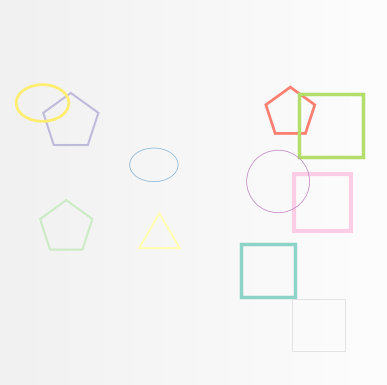[{"shape": "square", "thickness": 2.5, "radius": 0.35, "center": [0.692, 0.297]}, {"shape": "triangle", "thickness": 1.5, "radius": 0.3, "center": [0.411, 0.386]}, {"shape": "pentagon", "thickness": 1.5, "radius": 0.37, "center": [0.183, 0.684]}, {"shape": "pentagon", "thickness": 2, "radius": 0.33, "center": [0.749, 0.707]}, {"shape": "oval", "thickness": 0.5, "radius": 0.31, "center": [0.397, 0.572]}, {"shape": "square", "thickness": 2.5, "radius": 0.41, "center": [0.854, 0.673]}, {"shape": "square", "thickness": 3, "radius": 0.37, "center": [0.831, 0.473]}, {"shape": "square", "thickness": 0.5, "radius": 0.34, "center": [0.822, 0.155]}, {"shape": "circle", "thickness": 0.5, "radius": 0.41, "center": [0.718, 0.529]}, {"shape": "pentagon", "thickness": 1.5, "radius": 0.36, "center": [0.171, 0.409]}, {"shape": "oval", "thickness": 2, "radius": 0.34, "center": [0.11, 0.733]}]